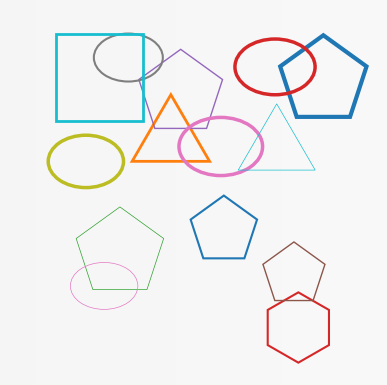[{"shape": "pentagon", "thickness": 1.5, "radius": 0.45, "center": [0.578, 0.402]}, {"shape": "pentagon", "thickness": 3, "radius": 0.59, "center": [0.834, 0.791]}, {"shape": "triangle", "thickness": 2, "radius": 0.58, "center": [0.441, 0.639]}, {"shape": "pentagon", "thickness": 0.5, "radius": 0.59, "center": [0.309, 0.344]}, {"shape": "oval", "thickness": 2.5, "radius": 0.52, "center": [0.71, 0.826]}, {"shape": "hexagon", "thickness": 1.5, "radius": 0.46, "center": [0.77, 0.149]}, {"shape": "pentagon", "thickness": 1, "radius": 0.57, "center": [0.466, 0.758]}, {"shape": "pentagon", "thickness": 1, "radius": 0.42, "center": [0.759, 0.287]}, {"shape": "oval", "thickness": 2.5, "radius": 0.54, "center": [0.57, 0.62]}, {"shape": "oval", "thickness": 0.5, "radius": 0.44, "center": [0.269, 0.257]}, {"shape": "oval", "thickness": 1.5, "radius": 0.45, "center": [0.331, 0.851]}, {"shape": "oval", "thickness": 2.5, "radius": 0.49, "center": [0.222, 0.581]}, {"shape": "square", "thickness": 2, "radius": 0.56, "center": [0.256, 0.798]}, {"shape": "triangle", "thickness": 0.5, "radius": 0.57, "center": [0.714, 0.616]}]